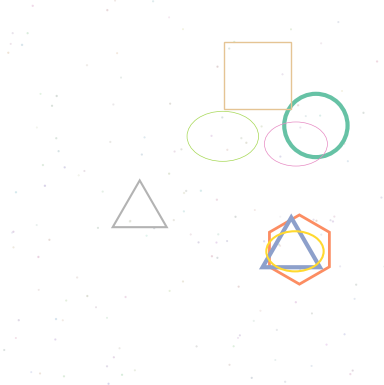[{"shape": "circle", "thickness": 3, "radius": 0.41, "center": [0.821, 0.674]}, {"shape": "hexagon", "thickness": 2, "radius": 0.45, "center": [0.778, 0.352]}, {"shape": "triangle", "thickness": 3, "radius": 0.43, "center": [0.756, 0.349]}, {"shape": "oval", "thickness": 0.5, "radius": 0.41, "center": [0.769, 0.626]}, {"shape": "oval", "thickness": 0.5, "radius": 0.46, "center": [0.579, 0.646]}, {"shape": "oval", "thickness": 1.5, "radius": 0.37, "center": [0.766, 0.347]}, {"shape": "square", "thickness": 1, "radius": 0.44, "center": [0.669, 0.804]}, {"shape": "triangle", "thickness": 1.5, "radius": 0.4, "center": [0.363, 0.45]}]